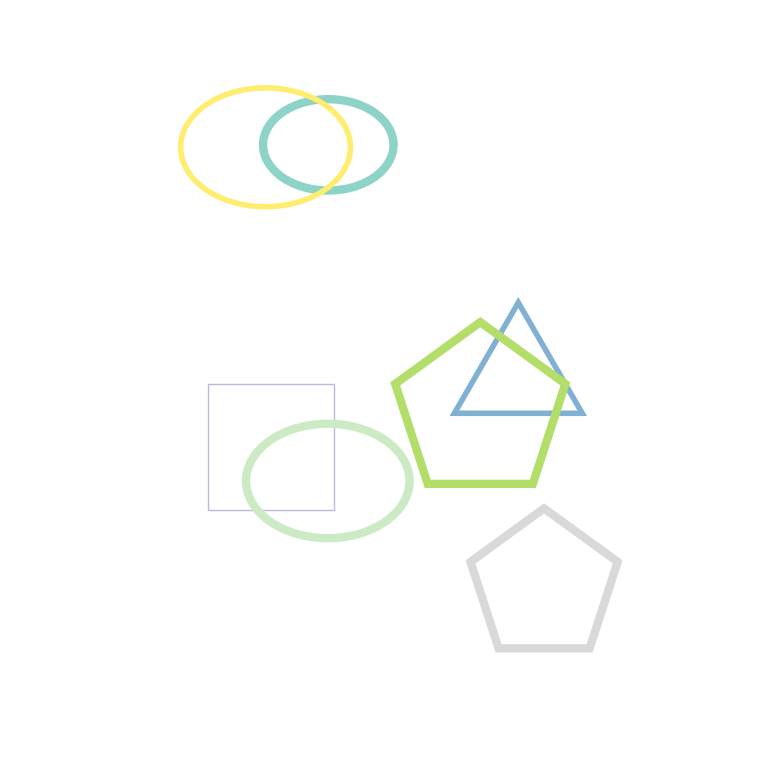[{"shape": "oval", "thickness": 3, "radius": 0.42, "center": [0.426, 0.812]}, {"shape": "square", "thickness": 0.5, "radius": 0.41, "center": [0.352, 0.419]}, {"shape": "triangle", "thickness": 2, "radius": 0.48, "center": [0.673, 0.511]}, {"shape": "pentagon", "thickness": 3, "radius": 0.58, "center": [0.624, 0.466]}, {"shape": "pentagon", "thickness": 3, "radius": 0.5, "center": [0.707, 0.239]}, {"shape": "oval", "thickness": 3, "radius": 0.53, "center": [0.426, 0.375]}, {"shape": "oval", "thickness": 2, "radius": 0.55, "center": [0.345, 0.809]}]